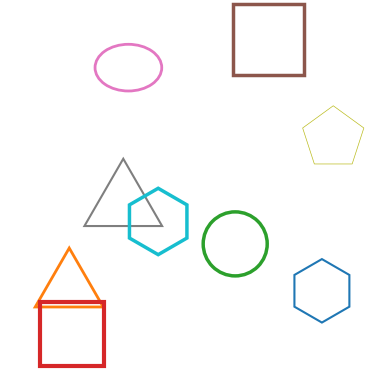[{"shape": "hexagon", "thickness": 1.5, "radius": 0.41, "center": [0.836, 0.245]}, {"shape": "triangle", "thickness": 2, "radius": 0.51, "center": [0.18, 0.254]}, {"shape": "circle", "thickness": 2.5, "radius": 0.42, "center": [0.611, 0.367]}, {"shape": "square", "thickness": 3, "radius": 0.41, "center": [0.187, 0.132]}, {"shape": "square", "thickness": 2.5, "radius": 0.46, "center": [0.698, 0.898]}, {"shape": "oval", "thickness": 2, "radius": 0.43, "center": [0.334, 0.824]}, {"shape": "triangle", "thickness": 1.5, "radius": 0.58, "center": [0.32, 0.471]}, {"shape": "pentagon", "thickness": 0.5, "radius": 0.42, "center": [0.866, 0.642]}, {"shape": "hexagon", "thickness": 2.5, "radius": 0.43, "center": [0.411, 0.425]}]